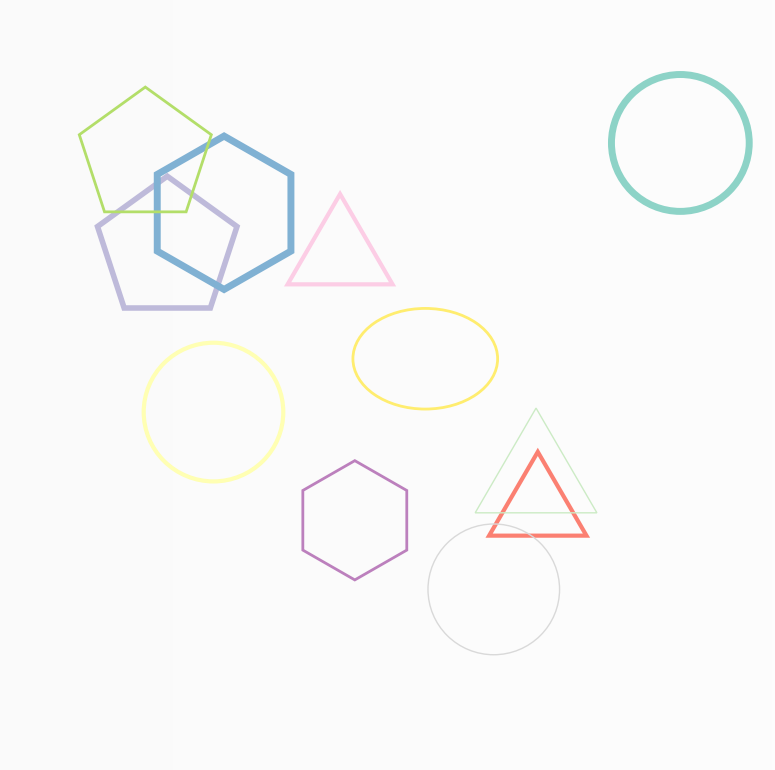[{"shape": "circle", "thickness": 2.5, "radius": 0.44, "center": [0.878, 0.814]}, {"shape": "circle", "thickness": 1.5, "radius": 0.45, "center": [0.275, 0.465]}, {"shape": "pentagon", "thickness": 2, "radius": 0.47, "center": [0.216, 0.677]}, {"shape": "triangle", "thickness": 1.5, "radius": 0.36, "center": [0.694, 0.341]}, {"shape": "hexagon", "thickness": 2.5, "radius": 0.5, "center": [0.289, 0.724]}, {"shape": "pentagon", "thickness": 1, "radius": 0.45, "center": [0.187, 0.797]}, {"shape": "triangle", "thickness": 1.5, "radius": 0.39, "center": [0.439, 0.67]}, {"shape": "circle", "thickness": 0.5, "radius": 0.42, "center": [0.637, 0.235]}, {"shape": "hexagon", "thickness": 1, "radius": 0.39, "center": [0.458, 0.324]}, {"shape": "triangle", "thickness": 0.5, "radius": 0.45, "center": [0.692, 0.379]}, {"shape": "oval", "thickness": 1, "radius": 0.47, "center": [0.549, 0.534]}]